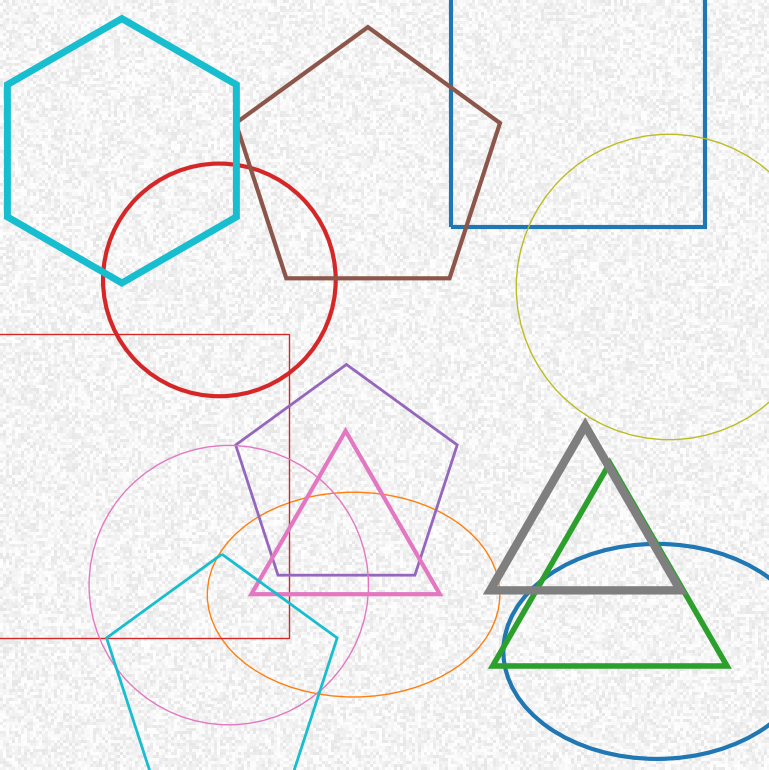[{"shape": "square", "thickness": 1.5, "radius": 0.82, "center": [0.75, 0.871]}, {"shape": "oval", "thickness": 1.5, "radius": 1.0, "center": [0.853, 0.154]}, {"shape": "oval", "thickness": 0.5, "radius": 0.95, "center": [0.459, 0.228]}, {"shape": "triangle", "thickness": 2, "radius": 0.88, "center": [0.792, 0.223]}, {"shape": "circle", "thickness": 1.5, "radius": 0.76, "center": [0.285, 0.636]}, {"shape": "square", "thickness": 0.5, "radius": 0.99, "center": [0.178, 0.369]}, {"shape": "pentagon", "thickness": 1, "radius": 0.76, "center": [0.45, 0.375]}, {"shape": "pentagon", "thickness": 1.5, "radius": 0.9, "center": [0.478, 0.784]}, {"shape": "circle", "thickness": 0.5, "radius": 0.91, "center": [0.297, 0.24]}, {"shape": "triangle", "thickness": 1.5, "radius": 0.71, "center": [0.449, 0.299]}, {"shape": "triangle", "thickness": 3, "radius": 0.71, "center": [0.76, 0.305]}, {"shape": "circle", "thickness": 0.5, "radius": 0.99, "center": [0.869, 0.627]}, {"shape": "hexagon", "thickness": 2.5, "radius": 0.86, "center": [0.158, 0.804]}, {"shape": "pentagon", "thickness": 1, "radius": 0.79, "center": [0.288, 0.123]}]